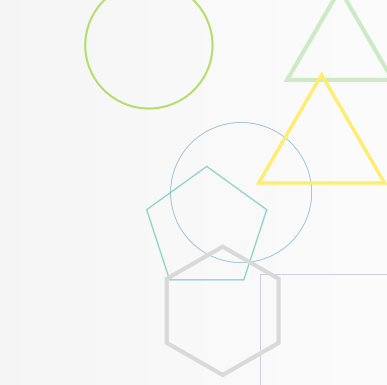[{"shape": "pentagon", "thickness": 1, "radius": 0.81, "center": [0.533, 0.405]}, {"shape": "square", "thickness": 0.5, "radius": 0.89, "center": [0.85, 0.11]}, {"shape": "circle", "thickness": 0.5, "radius": 0.91, "center": [0.622, 0.5]}, {"shape": "circle", "thickness": 1.5, "radius": 0.82, "center": [0.384, 0.882]}, {"shape": "hexagon", "thickness": 3, "radius": 0.83, "center": [0.575, 0.193]}, {"shape": "triangle", "thickness": 3, "radius": 0.79, "center": [0.877, 0.871]}, {"shape": "triangle", "thickness": 2.5, "radius": 0.94, "center": [0.83, 0.619]}]